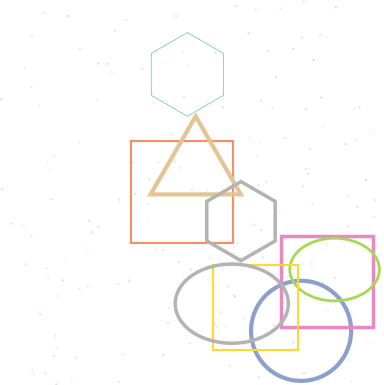[{"shape": "hexagon", "thickness": 0.5, "radius": 0.54, "center": [0.487, 0.807]}, {"shape": "square", "thickness": 1.5, "radius": 0.66, "center": [0.472, 0.5]}, {"shape": "circle", "thickness": 3, "radius": 0.65, "center": [0.782, 0.141]}, {"shape": "square", "thickness": 2.5, "radius": 0.59, "center": [0.849, 0.269]}, {"shape": "oval", "thickness": 2, "radius": 0.58, "center": [0.869, 0.3]}, {"shape": "square", "thickness": 1.5, "radius": 0.55, "center": [0.665, 0.202]}, {"shape": "triangle", "thickness": 3, "radius": 0.68, "center": [0.508, 0.563]}, {"shape": "hexagon", "thickness": 2.5, "radius": 0.51, "center": [0.626, 0.426]}, {"shape": "oval", "thickness": 2.5, "radius": 0.73, "center": [0.602, 0.211]}]